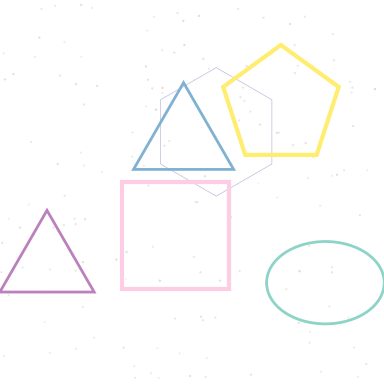[{"shape": "oval", "thickness": 2, "radius": 0.76, "center": [0.845, 0.266]}, {"shape": "hexagon", "thickness": 0.5, "radius": 0.83, "center": [0.562, 0.657]}, {"shape": "triangle", "thickness": 2, "radius": 0.75, "center": [0.477, 0.635]}, {"shape": "square", "thickness": 3, "radius": 0.7, "center": [0.455, 0.388]}, {"shape": "triangle", "thickness": 2, "radius": 0.71, "center": [0.122, 0.312]}, {"shape": "pentagon", "thickness": 3, "radius": 0.79, "center": [0.73, 0.725]}]